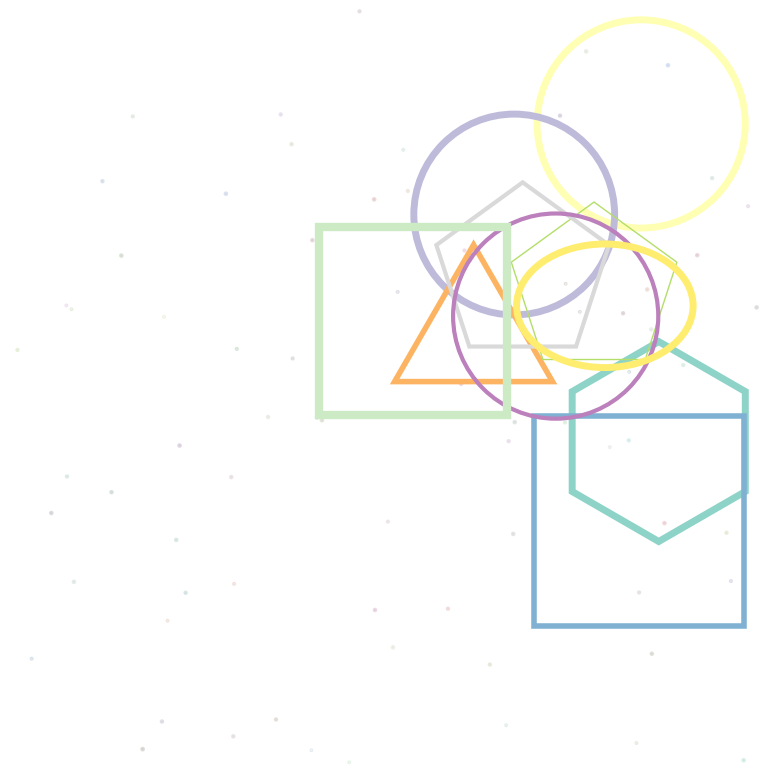[{"shape": "hexagon", "thickness": 2.5, "radius": 0.65, "center": [0.856, 0.427]}, {"shape": "circle", "thickness": 2.5, "radius": 0.68, "center": [0.833, 0.839]}, {"shape": "circle", "thickness": 2.5, "radius": 0.65, "center": [0.668, 0.721]}, {"shape": "square", "thickness": 2, "radius": 0.68, "center": [0.83, 0.323]}, {"shape": "triangle", "thickness": 2, "radius": 0.59, "center": [0.615, 0.564]}, {"shape": "pentagon", "thickness": 0.5, "radius": 0.57, "center": [0.772, 0.625]}, {"shape": "pentagon", "thickness": 1.5, "radius": 0.59, "center": [0.679, 0.645]}, {"shape": "circle", "thickness": 1.5, "radius": 0.67, "center": [0.722, 0.589]}, {"shape": "square", "thickness": 3, "radius": 0.61, "center": [0.537, 0.583]}, {"shape": "oval", "thickness": 2.5, "radius": 0.57, "center": [0.786, 0.603]}]